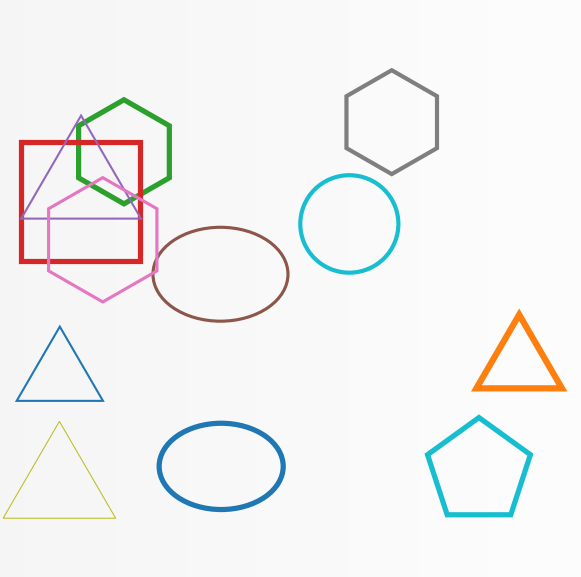[{"shape": "triangle", "thickness": 1, "radius": 0.43, "center": [0.103, 0.348]}, {"shape": "oval", "thickness": 2.5, "radius": 0.53, "center": [0.381, 0.192]}, {"shape": "triangle", "thickness": 3, "radius": 0.43, "center": [0.893, 0.369]}, {"shape": "hexagon", "thickness": 2.5, "radius": 0.45, "center": [0.213, 0.736]}, {"shape": "square", "thickness": 2.5, "radius": 0.51, "center": [0.138, 0.65]}, {"shape": "triangle", "thickness": 1, "radius": 0.59, "center": [0.139, 0.68]}, {"shape": "oval", "thickness": 1.5, "radius": 0.58, "center": [0.379, 0.524]}, {"shape": "hexagon", "thickness": 1.5, "radius": 0.54, "center": [0.177, 0.584]}, {"shape": "hexagon", "thickness": 2, "radius": 0.45, "center": [0.674, 0.788]}, {"shape": "triangle", "thickness": 0.5, "radius": 0.56, "center": [0.102, 0.158]}, {"shape": "circle", "thickness": 2, "radius": 0.42, "center": [0.601, 0.611]}, {"shape": "pentagon", "thickness": 2.5, "radius": 0.47, "center": [0.824, 0.183]}]